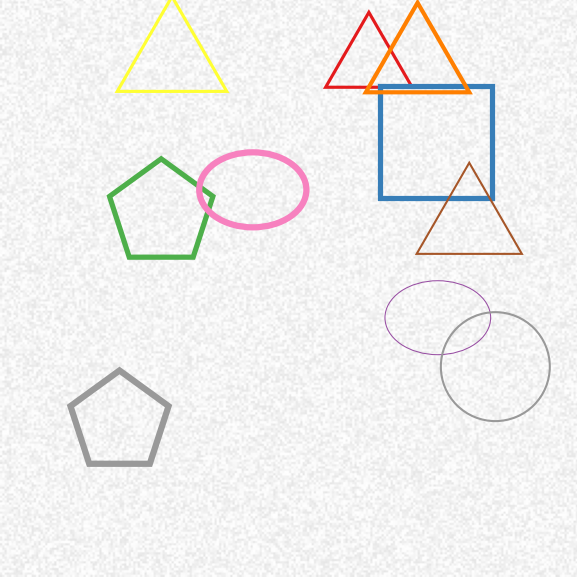[{"shape": "triangle", "thickness": 1.5, "radius": 0.43, "center": [0.639, 0.891]}, {"shape": "square", "thickness": 2.5, "radius": 0.49, "center": [0.755, 0.753]}, {"shape": "pentagon", "thickness": 2.5, "radius": 0.47, "center": [0.279, 0.63]}, {"shape": "oval", "thickness": 0.5, "radius": 0.46, "center": [0.758, 0.449]}, {"shape": "triangle", "thickness": 2, "radius": 0.52, "center": [0.723, 0.891]}, {"shape": "triangle", "thickness": 1.5, "radius": 0.55, "center": [0.298, 0.896]}, {"shape": "triangle", "thickness": 1, "radius": 0.53, "center": [0.813, 0.612]}, {"shape": "oval", "thickness": 3, "radius": 0.46, "center": [0.438, 0.67]}, {"shape": "circle", "thickness": 1, "radius": 0.47, "center": [0.858, 0.364]}, {"shape": "pentagon", "thickness": 3, "radius": 0.45, "center": [0.207, 0.268]}]